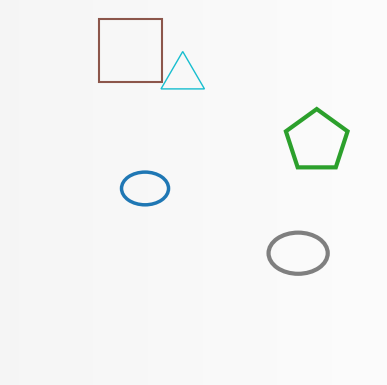[{"shape": "oval", "thickness": 2.5, "radius": 0.3, "center": [0.374, 0.51]}, {"shape": "pentagon", "thickness": 3, "radius": 0.42, "center": [0.817, 0.633]}, {"shape": "square", "thickness": 1.5, "radius": 0.41, "center": [0.337, 0.869]}, {"shape": "oval", "thickness": 3, "radius": 0.38, "center": [0.769, 0.342]}, {"shape": "triangle", "thickness": 1, "radius": 0.32, "center": [0.472, 0.801]}]